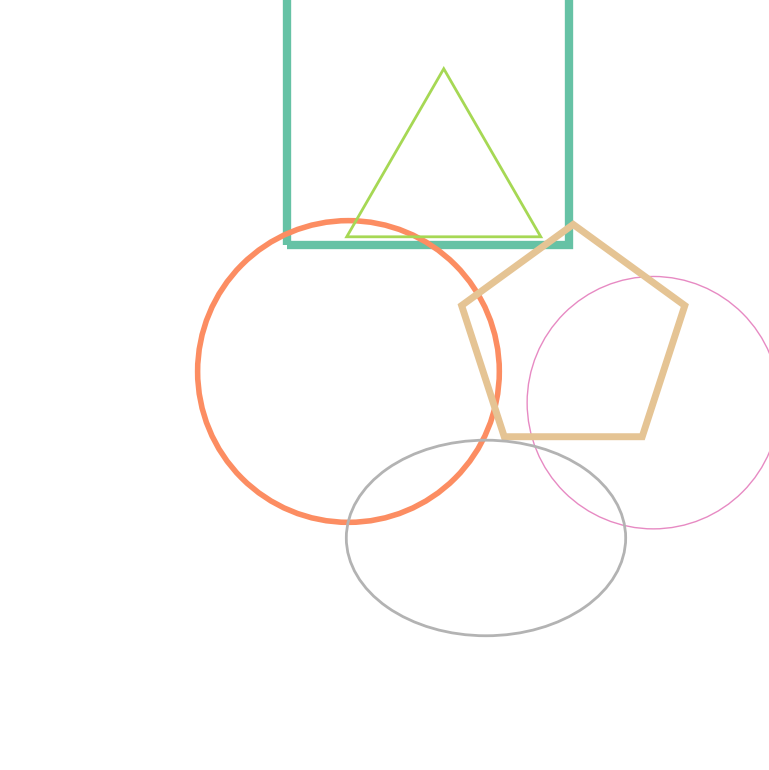[{"shape": "square", "thickness": 3, "radius": 0.91, "center": [0.556, 0.864]}, {"shape": "circle", "thickness": 2, "radius": 0.98, "center": [0.453, 0.518]}, {"shape": "circle", "thickness": 0.5, "radius": 0.82, "center": [0.848, 0.477]}, {"shape": "triangle", "thickness": 1, "radius": 0.73, "center": [0.576, 0.765]}, {"shape": "pentagon", "thickness": 2.5, "radius": 0.76, "center": [0.744, 0.556]}, {"shape": "oval", "thickness": 1, "radius": 0.91, "center": [0.631, 0.301]}]